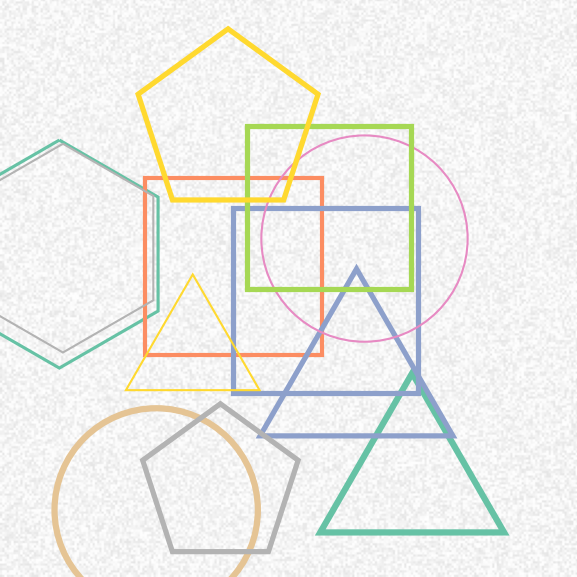[{"shape": "triangle", "thickness": 3, "radius": 0.92, "center": [0.714, 0.169]}, {"shape": "hexagon", "thickness": 1.5, "radius": 0.99, "center": [0.103, 0.559]}, {"shape": "square", "thickness": 2, "radius": 0.77, "center": [0.404, 0.538]}, {"shape": "square", "thickness": 2.5, "radius": 0.8, "center": [0.564, 0.479]}, {"shape": "triangle", "thickness": 2.5, "radius": 0.96, "center": [0.617, 0.341]}, {"shape": "circle", "thickness": 1, "radius": 0.89, "center": [0.631, 0.586]}, {"shape": "square", "thickness": 2.5, "radius": 0.71, "center": [0.57, 0.64]}, {"shape": "triangle", "thickness": 1, "radius": 0.67, "center": [0.334, 0.39]}, {"shape": "pentagon", "thickness": 2.5, "radius": 0.82, "center": [0.395, 0.785]}, {"shape": "circle", "thickness": 3, "radius": 0.88, "center": [0.27, 0.116]}, {"shape": "pentagon", "thickness": 2.5, "radius": 0.71, "center": [0.382, 0.158]}, {"shape": "hexagon", "thickness": 1, "radius": 0.9, "center": [0.109, 0.569]}]